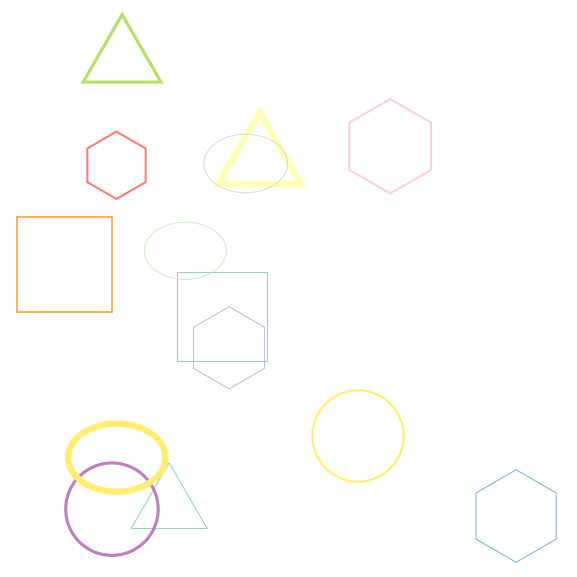[{"shape": "square", "thickness": 0.5, "radius": 0.39, "center": [0.385, 0.452]}, {"shape": "triangle", "thickness": 0.5, "radius": 0.38, "center": [0.293, 0.122]}, {"shape": "triangle", "thickness": 3, "radius": 0.41, "center": [0.45, 0.722]}, {"shape": "hexagon", "thickness": 0.5, "radius": 0.36, "center": [0.397, 0.397]}, {"shape": "hexagon", "thickness": 1, "radius": 0.29, "center": [0.202, 0.713]}, {"shape": "hexagon", "thickness": 0.5, "radius": 0.4, "center": [0.894, 0.106]}, {"shape": "square", "thickness": 1, "radius": 0.41, "center": [0.112, 0.542]}, {"shape": "triangle", "thickness": 1.5, "radius": 0.39, "center": [0.211, 0.896]}, {"shape": "hexagon", "thickness": 1, "radius": 0.41, "center": [0.676, 0.746]}, {"shape": "oval", "thickness": 0.5, "radius": 0.36, "center": [0.426, 0.716]}, {"shape": "circle", "thickness": 1.5, "radius": 0.4, "center": [0.194, 0.117]}, {"shape": "oval", "thickness": 0.5, "radius": 0.35, "center": [0.321, 0.565]}, {"shape": "circle", "thickness": 1, "radius": 0.4, "center": [0.62, 0.244]}, {"shape": "oval", "thickness": 3, "radius": 0.42, "center": [0.202, 0.207]}]